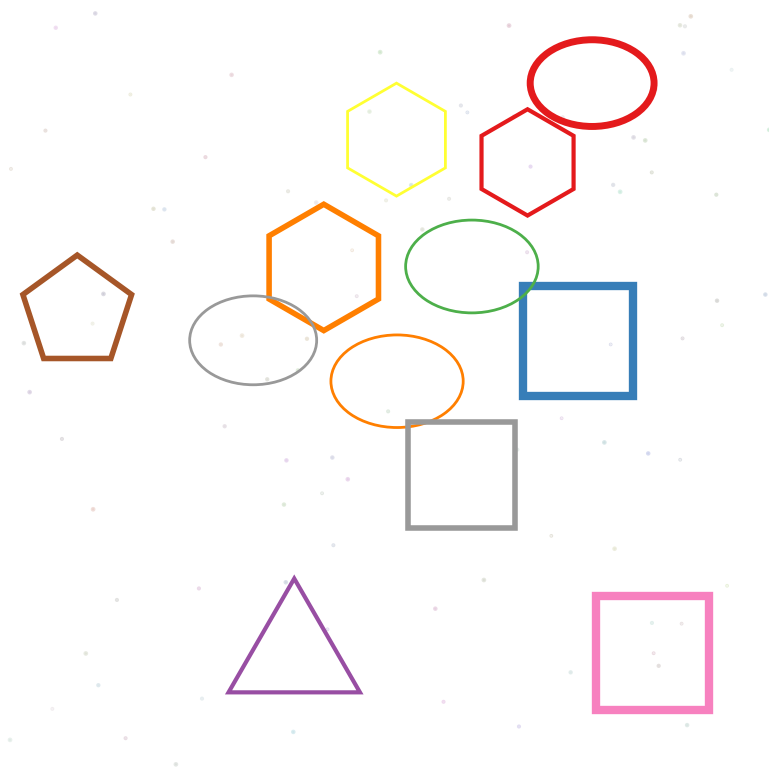[{"shape": "oval", "thickness": 2.5, "radius": 0.4, "center": [0.769, 0.892]}, {"shape": "hexagon", "thickness": 1.5, "radius": 0.35, "center": [0.685, 0.789]}, {"shape": "square", "thickness": 3, "radius": 0.36, "center": [0.751, 0.557]}, {"shape": "oval", "thickness": 1, "radius": 0.43, "center": [0.613, 0.654]}, {"shape": "triangle", "thickness": 1.5, "radius": 0.49, "center": [0.382, 0.15]}, {"shape": "hexagon", "thickness": 2, "radius": 0.41, "center": [0.42, 0.653]}, {"shape": "oval", "thickness": 1, "radius": 0.43, "center": [0.516, 0.505]}, {"shape": "hexagon", "thickness": 1, "radius": 0.37, "center": [0.515, 0.819]}, {"shape": "pentagon", "thickness": 2, "radius": 0.37, "center": [0.1, 0.594]}, {"shape": "square", "thickness": 3, "radius": 0.37, "center": [0.847, 0.152]}, {"shape": "square", "thickness": 2, "radius": 0.34, "center": [0.599, 0.383]}, {"shape": "oval", "thickness": 1, "radius": 0.41, "center": [0.329, 0.558]}]